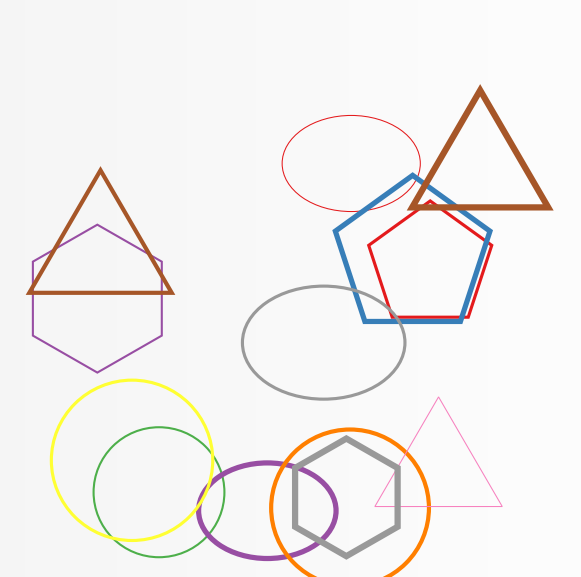[{"shape": "pentagon", "thickness": 1.5, "radius": 0.56, "center": [0.74, 0.54]}, {"shape": "oval", "thickness": 0.5, "radius": 0.59, "center": [0.604, 0.716]}, {"shape": "pentagon", "thickness": 2.5, "radius": 0.7, "center": [0.71, 0.556]}, {"shape": "circle", "thickness": 1, "radius": 0.56, "center": [0.274, 0.147]}, {"shape": "hexagon", "thickness": 1, "radius": 0.64, "center": [0.167, 0.482]}, {"shape": "oval", "thickness": 2.5, "radius": 0.59, "center": [0.46, 0.115]}, {"shape": "circle", "thickness": 2, "radius": 0.68, "center": [0.602, 0.12]}, {"shape": "circle", "thickness": 1.5, "radius": 0.69, "center": [0.227, 0.202]}, {"shape": "triangle", "thickness": 3, "radius": 0.68, "center": [0.826, 0.708]}, {"shape": "triangle", "thickness": 2, "radius": 0.71, "center": [0.173, 0.563]}, {"shape": "triangle", "thickness": 0.5, "radius": 0.63, "center": [0.755, 0.185]}, {"shape": "oval", "thickness": 1.5, "radius": 0.7, "center": [0.557, 0.406]}, {"shape": "hexagon", "thickness": 3, "radius": 0.51, "center": [0.596, 0.138]}]